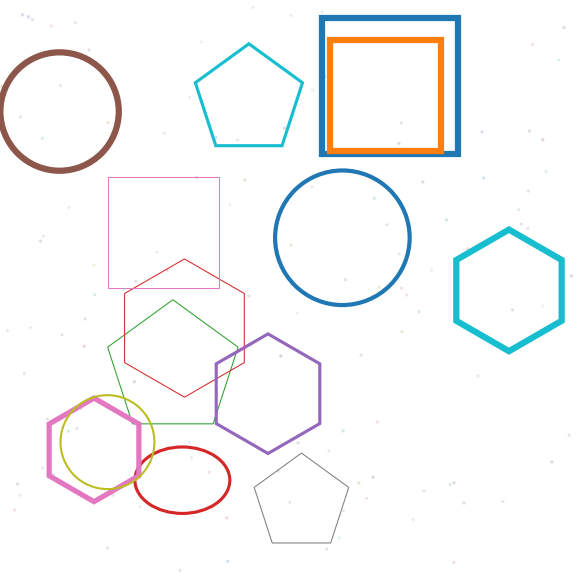[{"shape": "circle", "thickness": 2, "radius": 0.58, "center": [0.593, 0.587]}, {"shape": "square", "thickness": 3, "radius": 0.59, "center": [0.675, 0.85]}, {"shape": "square", "thickness": 3, "radius": 0.48, "center": [0.668, 0.834]}, {"shape": "pentagon", "thickness": 0.5, "radius": 0.59, "center": [0.299, 0.361]}, {"shape": "oval", "thickness": 1.5, "radius": 0.41, "center": [0.316, 0.168]}, {"shape": "hexagon", "thickness": 0.5, "radius": 0.6, "center": [0.319, 0.431]}, {"shape": "hexagon", "thickness": 1.5, "radius": 0.52, "center": [0.464, 0.317]}, {"shape": "circle", "thickness": 3, "radius": 0.51, "center": [0.103, 0.806]}, {"shape": "square", "thickness": 0.5, "radius": 0.48, "center": [0.283, 0.596]}, {"shape": "hexagon", "thickness": 2.5, "radius": 0.45, "center": [0.163, 0.22]}, {"shape": "pentagon", "thickness": 0.5, "radius": 0.43, "center": [0.522, 0.129]}, {"shape": "circle", "thickness": 1, "radius": 0.41, "center": [0.186, 0.234]}, {"shape": "hexagon", "thickness": 3, "radius": 0.53, "center": [0.881, 0.496]}, {"shape": "pentagon", "thickness": 1.5, "radius": 0.49, "center": [0.431, 0.826]}]